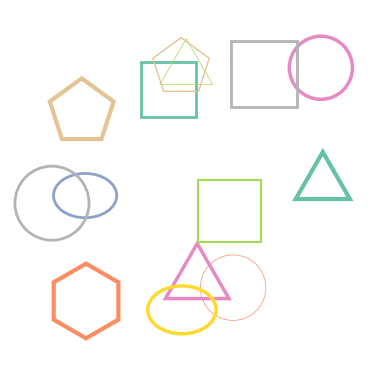[{"shape": "triangle", "thickness": 3, "radius": 0.41, "center": [0.838, 0.524]}, {"shape": "square", "thickness": 2, "radius": 0.36, "center": [0.438, 0.768]}, {"shape": "circle", "thickness": 0.5, "radius": 0.43, "center": [0.605, 0.253]}, {"shape": "hexagon", "thickness": 3, "radius": 0.48, "center": [0.223, 0.218]}, {"shape": "oval", "thickness": 2, "radius": 0.41, "center": [0.221, 0.492]}, {"shape": "circle", "thickness": 2.5, "radius": 0.41, "center": [0.833, 0.824]}, {"shape": "triangle", "thickness": 2.5, "radius": 0.48, "center": [0.512, 0.272]}, {"shape": "triangle", "thickness": 0.5, "radius": 0.4, "center": [0.484, 0.82]}, {"shape": "square", "thickness": 1.5, "radius": 0.41, "center": [0.597, 0.452]}, {"shape": "oval", "thickness": 2.5, "radius": 0.44, "center": [0.473, 0.195]}, {"shape": "pentagon", "thickness": 1, "radius": 0.39, "center": [0.47, 0.825]}, {"shape": "pentagon", "thickness": 3, "radius": 0.44, "center": [0.212, 0.709]}, {"shape": "square", "thickness": 2, "radius": 0.43, "center": [0.685, 0.808]}, {"shape": "circle", "thickness": 2, "radius": 0.48, "center": [0.135, 0.472]}]